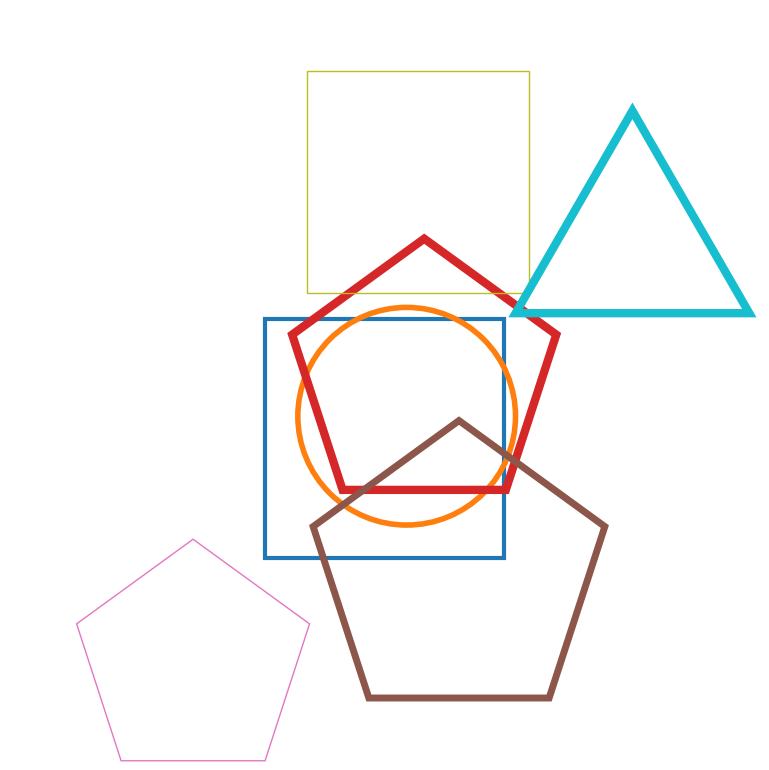[{"shape": "square", "thickness": 1.5, "radius": 0.78, "center": [0.499, 0.43]}, {"shape": "circle", "thickness": 2, "radius": 0.71, "center": [0.528, 0.459]}, {"shape": "pentagon", "thickness": 3, "radius": 0.9, "center": [0.551, 0.51]}, {"shape": "pentagon", "thickness": 2.5, "radius": 1.0, "center": [0.596, 0.255]}, {"shape": "pentagon", "thickness": 0.5, "radius": 0.8, "center": [0.251, 0.141]}, {"shape": "square", "thickness": 0.5, "radius": 0.72, "center": [0.542, 0.763]}, {"shape": "triangle", "thickness": 3, "radius": 0.88, "center": [0.821, 0.681]}]